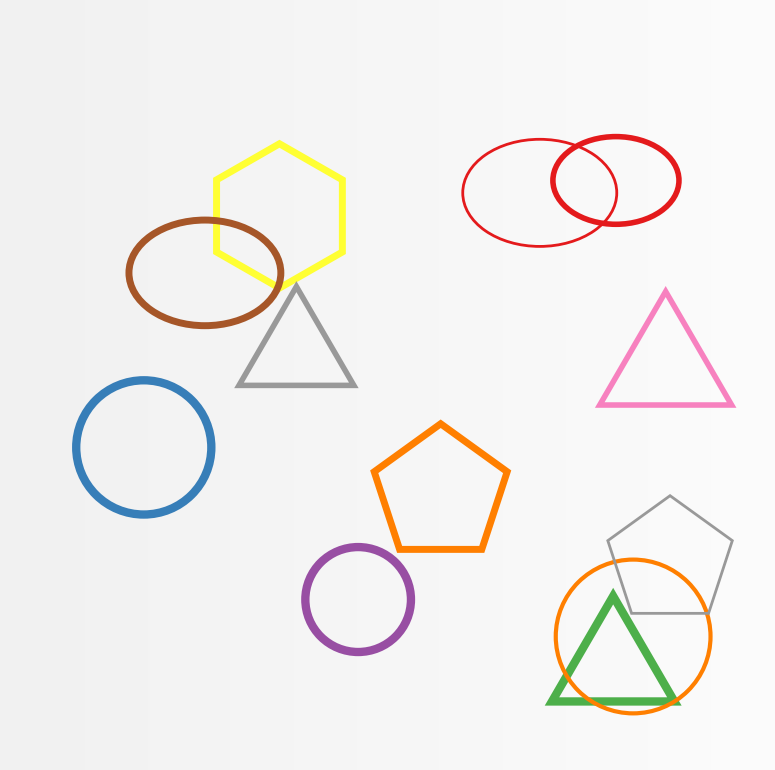[{"shape": "oval", "thickness": 2, "radius": 0.41, "center": [0.795, 0.766]}, {"shape": "oval", "thickness": 1, "radius": 0.5, "center": [0.696, 0.75]}, {"shape": "circle", "thickness": 3, "radius": 0.44, "center": [0.186, 0.419]}, {"shape": "triangle", "thickness": 3, "radius": 0.46, "center": [0.791, 0.135]}, {"shape": "circle", "thickness": 3, "radius": 0.34, "center": [0.462, 0.221]}, {"shape": "circle", "thickness": 1.5, "radius": 0.5, "center": [0.817, 0.173]}, {"shape": "pentagon", "thickness": 2.5, "radius": 0.45, "center": [0.569, 0.359]}, {"shape": "hexagon", "thickness": 2.5, "radius": 0.47, "center": [0.361, 0.72]}, {"shape": "oval", "thickness": 2.5, "radius": 0.49, "center": [0.264, 0.646]}, {"shape": "triangle", "thickness": 2, "radius": 0.49, "center": [0.859, 0.523]}, {"shape": "pentagon", "thickness": 1, "radius": 0.42, "center": [0.865, 0.272]}, {"shape": "triangle", "thickness": 2, "radius": 0.43, "center": [0.382, 0.542]}]